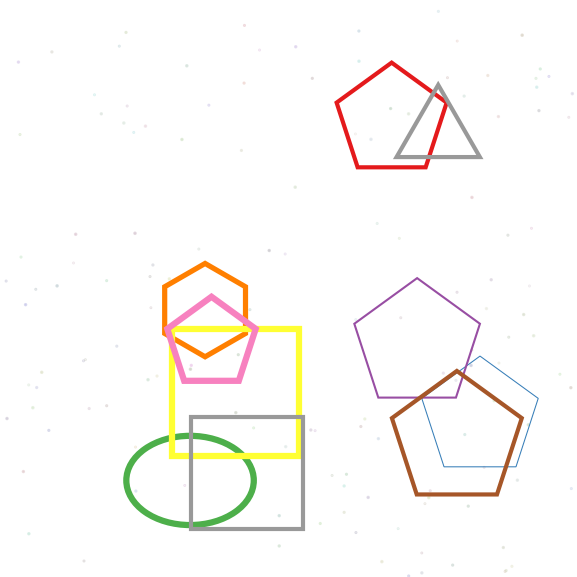[{"shape": "pentagon", "thickness": 2, "radius": 0.5, "center": [0.678, 0.79]}, {"shape": "pentagon", "thickness": 0.5, "radius": 0.53, "center": [0.831, 0.277]}, {"shape": "oval", "thickness": 3, "radius": 0.55, "center": [0.329, 0.167]}, {"shape": "pentagon", "thickness": 1, "radius": 0.57, "center": [0.722, 0.403]}, {"shape": "hexagon", "thickness": 2.5, "radius": 0.4, "center": [0.355, 0.462]}, {"shape": "square", "thickness": 3, "radius": 0.55, "center": [0.408, 0.319]}, {"shape": "pentagon", "thickness": 2, "radius": 0.59, "center": [0.791, 0.239]}, {"shape": "pentagon", "thickness": 3, "radius": 0.4, "center": [0.366, 0.405]}, {"shape": "square", "thickness": 2, "radius": 0.48, "center": [0.428, 0.181]}, {"shape": "triangle", "thickness": 2, "radius": 0.42, "center": [0.759, 0.769]}]